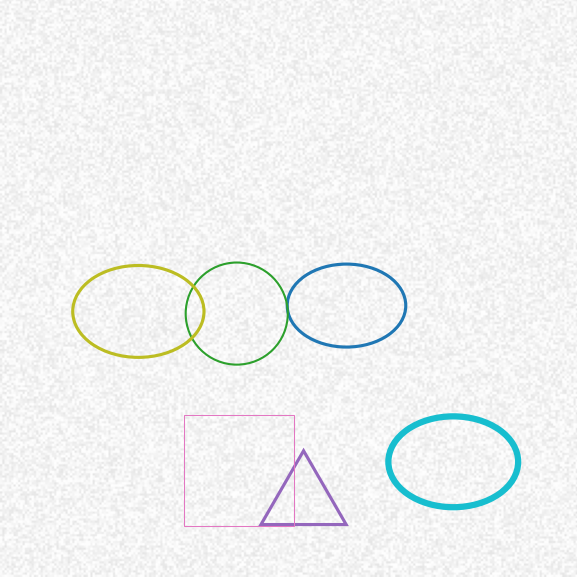[{"shape": "oval", "thickness": 1.5, "radius": 0.51, "center": [0.6, 0.47]}, {"shape": "circle", "thickness": 1, "radius": 0.44, "center": [0.41, 0.456]}, {"shape": "triangle", "thickness": 1.5, "radius": 0.43, "center": [0.526, 0.133]}, {"shape": "square", "thickness": 0.5, "radius": 0.48, "center": [0.414, 0.184]}, {"shape": "oval", "thickness": 1.5, "radius": 0.57, "center": [0.24, 0.46]}, {"shape": "oval", "thickness": 3, "radius": 0.56, "center": [0.785, 0.2]}]